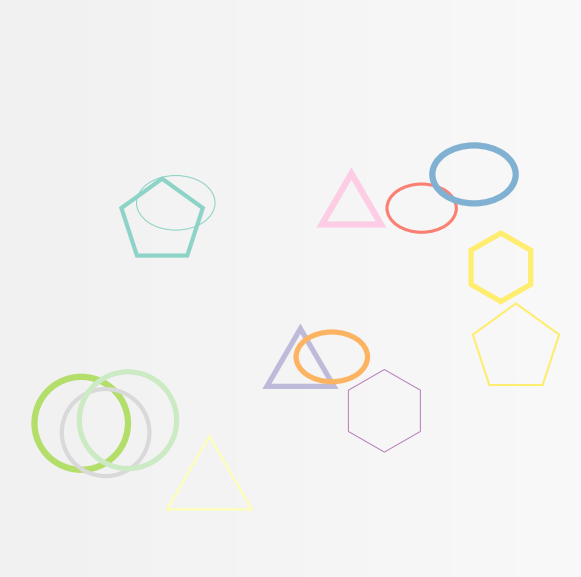[{"shape": "pentagon", "thickness": 2, "radius": 0.37, "center": [0.279, 0.616]}, {"shape": "oval", "thickness": 0.5, "radius": 0.34, "center": [0.302, 0.648]}, {"shape": "triangle", "thickness": 1, "radius": 0.42, "center": [0.36, 0.159]}, {"shape": "triangle", "thickness": 2.5, "radius": 0.33, "center": [0.517, 0.363]}, {"shape": "oval", "thickness": 1.5, "radius": 0.3, "center": [0.725, 0.639]}, {"shape": "oval", "thickness": 3, "radius": 0.36, "center": [0.816, 0.697]}, {"shape": "oval", "thickness": 2.5, "radius": 0.31, "center": [0.571, 0.381]}, {"shape": "circle", "thickness": 3, "radius": 0.4, "center": [0.14, 0.266]}, {"shape": "triangle", "thickness": 3, "radius": 0.29, "center": [0.605, 0.64]}, {"shape": "circle", "thickness": 2, "radius": 0.38, "center": [0.182, 0.25]}, {"shape": "hexagon", "thickness": 0.5, "radius": 0.36, "center": [0.661, 0.288]}, {"shape": "circle", "thickness": 2.5, "radius": 0.42, "center": [0.22, 0.272]}, {"shape": "hexagon", "thickness": 2.5, "radius": 0.3, "center": [0.862, 0.536]}, {"shape": "pentagon", "thickness": 1, "radius": 0.39, "center": [0.888, 0.396]}]